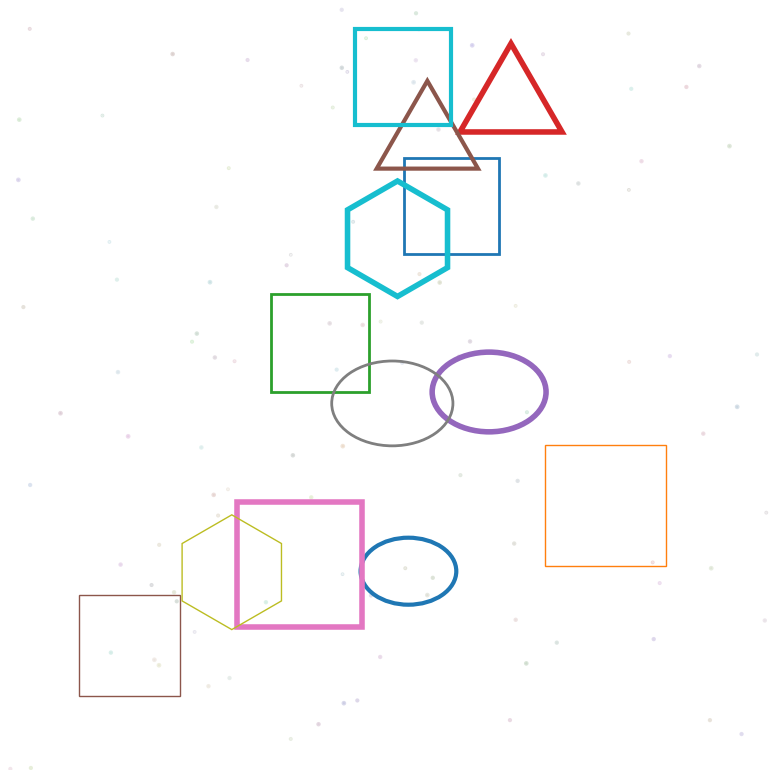[{"shape": "square", "thickness": 1, "radius": 0.31, "center": [0.586, 0.732]}, {"shape": "oval", "thickness": 1.5, "radius": 0.31, "center": [0.53, 0.258]}, {"shape": "square", "thickness": 0.5, "radius": 0.39, "center": [0.786, 0.344]}, {"shape": "square", "thickness": 1, "radius": 0.32, "center": [0.415, 0.555]}, {"shape": "triangle", "thickness": 2, "radius": 0.38, "center": [0.664, 0.867]}, {"shape": "oval", "thickness": 2, "radius": 0.37, "center": [0.635, 0.491]}, {"shape": "triangle", "thickness": 1.5, "radius": 0.38, "center": [0.555, 0.819]}, {"shape": "square", "thickness": 0.5, "radius": 0.33, "center": [0.169, 0.162]}, {"shape": "square", "thickness": 2, "radius": 0.41, "center": [0.389, 0.267]}, {"shape": "oval", "thickness": 1, "radius": 0.39, "center": [0.509, 0.476]}, {"shape": "hexagon", "thickness": 0.5, "radius": 0.37, "center": [0.301, 0.257]}, {"shape": "square", "thickness": 1.5, "radius": 0.31, "center": [0.523, 0.9]}, {"shape": "hexagon", "thickness": 2, "radius": 0.37, "center": [0.516, 0.69]}]